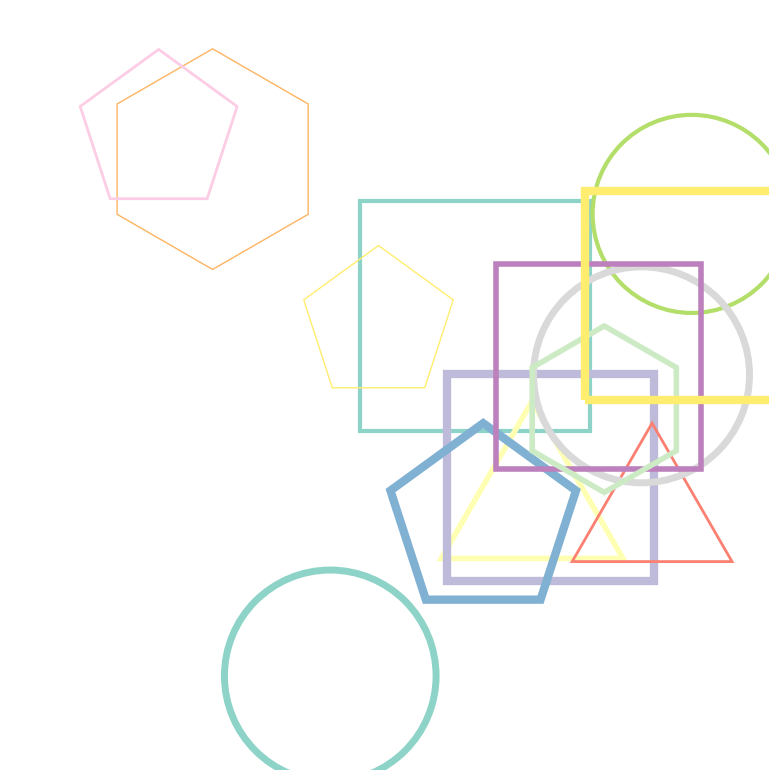[{"shape": "circle", "thickness": 2.5, "radius": 0.69, "center": [0.429, 0.122]}, {"shape": "square", "thickness": 1.5, "radius": 0.75, "center": [0.616, 0.59]}, {"shape": "triangle", "thickness": 2, "radius": 0.68, "center": [0.691, 0.343]}, {"shape": "square", "thickness": 3, "radius": 0.67, "center": [0.715, 0.38]}, {"shape": "triangle", "thickness": 1, "radius": 0.6, "center": [0.847, 0.331]}, {"shape": "pentagon", "thickness": 3, "radius": 0.63, "center": [0.628, 0.324]}, {"shape": "hexagon", "thickness": 0.5, "radius": 0.72, "center": [0.276, 0.793]}, {"shape": "circle", "thickness": 1.5, "radius": 0.64, "center": [0.898, 0.722]}, {"shape": "pentagon", "thickness": 1, "radius": 0.54, "center": [0.206, 0.829]}, {"shape": "circle", "thickness": 2.5, "radius": 0.7, "center": [0.833, 0.513]}, {"shape": "square", "thickness": 2, "radius": 0.67, "center": [0.777, 0.524]}, {"shape": "hexagon", "thickness": 2, "radius": 0.54, "center": [0.785, 0.469]}, {"shape": "pentagon", "thickness": 0.5, "radius": 0.51, "center": [0.492, 0.579]}, {"shape": "square", "thickness": 3, "radius": 0.68, "center": [0.896, 0.616]}]